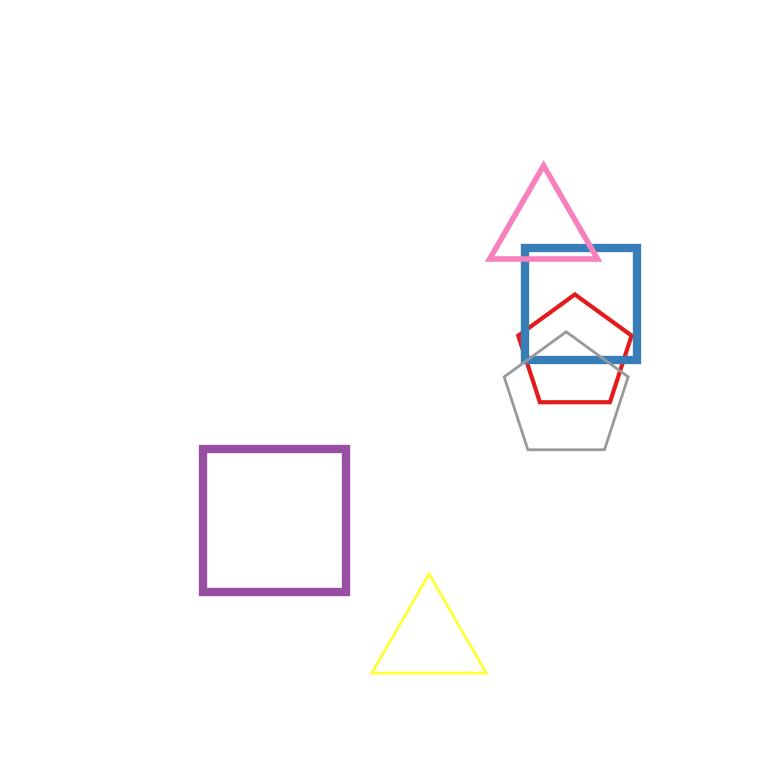[{"shape": "pentagon", "thickness": 1.5, "radius": 0.39, "center": [0.747, 0.54]}, {"shape": "square", "thickness": 3, "radius": 0.36, "center": [0.755, 0.605]}, {"shape": "square", "thickness": 3, "radius": 0.46, "center": [0.356, 0.325]}, {"shape": "triangle", "thickness": 1, "radius": 0.43, "center": [0.557, 0.169]}, {"shape": "triangle", "thickness": 2, "radius": 0.4, "center": [0.706, 0.704]}, {"shape": "pentagon", "thickness": 1, "radius": 0.42, "center": [0.735, 0.484]}]